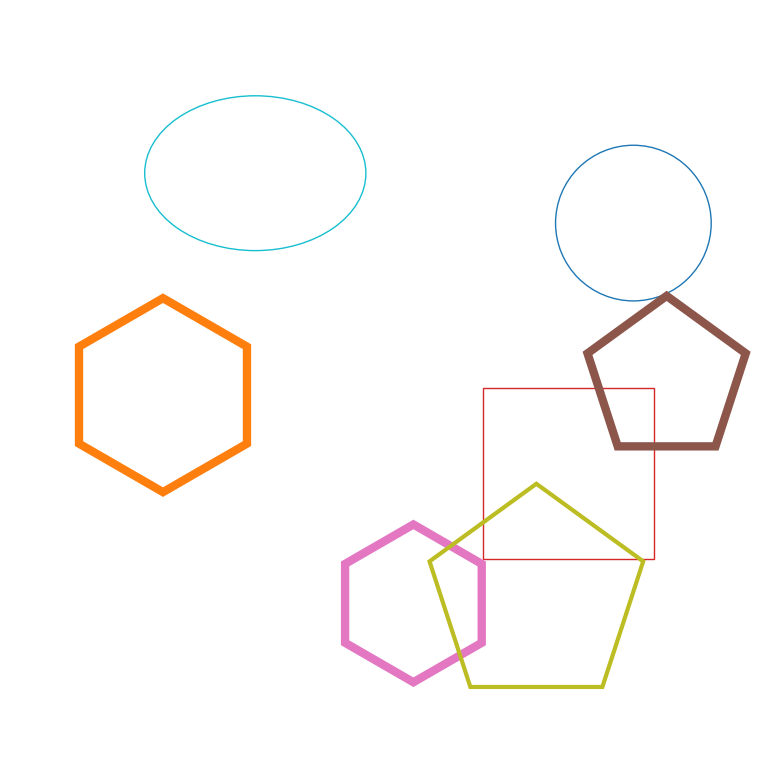[{"shape": "circle", "thickness": 0.5, "radius": 0.51, "center": [0.823, 0.71]}, {"shape": "hexagon", "thickness": 3, "radius": 0.63, "center": [0.212, 0.487]}, {"shape": "square", "thickness": 0.5, "radius": 0.56, "center": [0.738, 0.385]}, {"shape": "pentagon", "thickness": 3, "radius": 0.54, "center": [0.866, 0.508]}, {"shape": "hexagon", "thickness": 3, "radius": 0.51, "center": [0.537, 0.216]}, {"shape": "pentagon", "thickness": 1.5, "radius": 0.73, "center": [0.697, 0.226]}, {"shape": "oval", "thickness": 0.5, "radius": 0.72, "center": [0.332, 0.775]}]